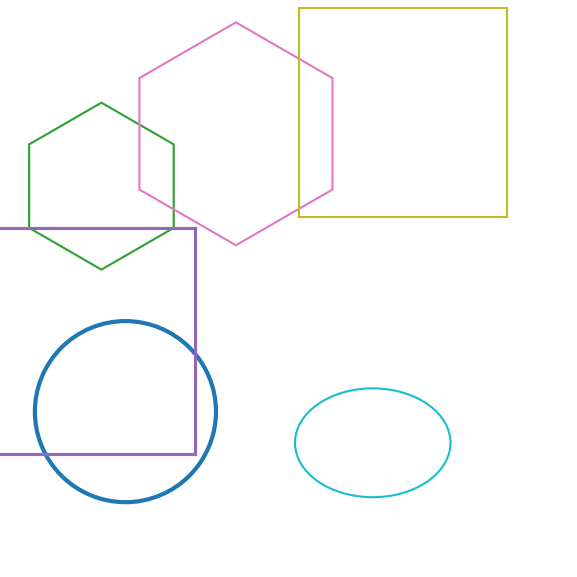[{"shape": "circle", "thickness": 2, "radius": 0.78, "center": [0.217, 0.286]}, {"shape": "hexagon", "thickness": 1, "radius": 0.72, "center": [0.176, 0.677]}, {"shape": "square", "thickness": 1.5, "radius": 0.98, "center": [0.143, 0.409]}, {"shape": "hexagon", "thickness": 1, "radius": 0.97, "center": [0.409, 0.767]}, {"shape": "square", "thickness": 1, "radius": 0.9, "center": [0.698, 0.804]}, {"shape": "oval", "thickness": 1, "radius": 0.67, "center": [0.645, 0.232]}]